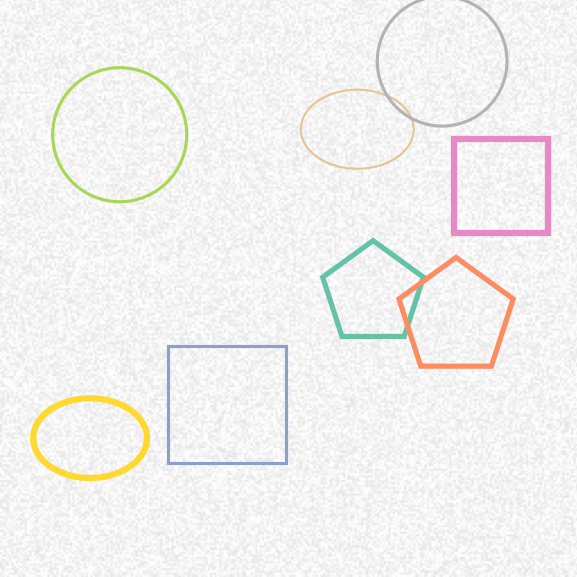[{"shape": "pentagon", "thickness": 2.5, "radius": 0.46, "center": [0.646, 0.491]}, {"shape": "pentagon", "thickness": 2.5, "radius": 0.52, "center": [0.79, 0.449]}, {"shape": "square", "thickness": 1.5, "radius": 0.51, "center": [0.393, 0.299]}, {"shape": "square", "thickness": 3, "radius": 0.41, "center": [0.868, 0.677]}, {"shape": "circle", "thickness": 1.5, "radius": 0.58, "center": [0.207, 0.766]}, {"shape": "oval", "thickness": 3, "radius": 0.49, "center": [0.156, 0.24]}, {"shape": "oval", "thickness": 1, "radius": 0.49, "center": [0.619, 0.775]}, {"shape": "circle", "thickness": 1.5, "radius": 0.56, "center": [0.766, 0.893]}]